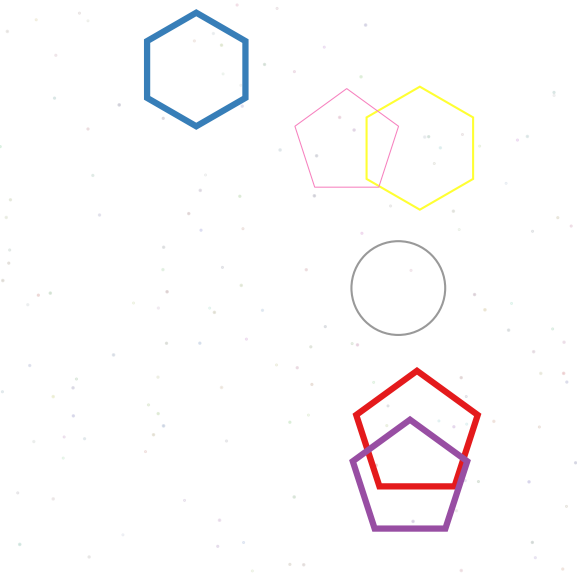[{"shape": "pentagon", "thickness": 3, "radius": 0.55, "center": [0.722, 0.246]}, {"shape": "hexagon", "thickness": 3, "radius": 0.49, "center": [0.34, 0.879]}, {"shape": "pentagon", "thickness": 3, "radius": 0.52, "center": [0.71, 0.168]}, {"shape": "hexagon", "thickness": 1, "radius": 0.53, "center": [0.727, 0.743]}, {"shape": "pentagon", "thickness": 0.5, "radius": 0.47, "center": [0.6, 0.751]}, {"shape": "circle", "thickness": 1, "radius": 0.41, "center": [0.69, 0.5]}]